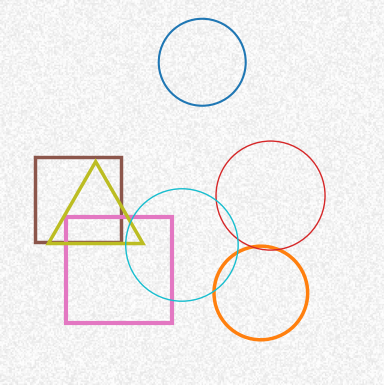[{"shape": "circle", "thickness": 1.5, "radius": 0.56, "center": [0.525, 0.838]}, {"shape": "circle", "thickness": 2.5, "radius": 0.61, "center": [0.677, 0.239]}, {"shape": "circle", "thickness": 1, "radius": 0.71, "center": [0.703, 0.492]}, {"shape": "square", "thickness": 2.5, "radius": 0.56, "center": [0.203, 0.482]}, {"shape": "square", "thickness": 3, "radius": 0.69, "center": [0.309, 0.298]}, {"shape": "triangle", "thickness": 2.5, "radius": 0.71, "center": [0.248, 0.438]}, {"shape": "circle", "thickness": 1, "radius": 0.73, "center": [0.473, 0.364]}]